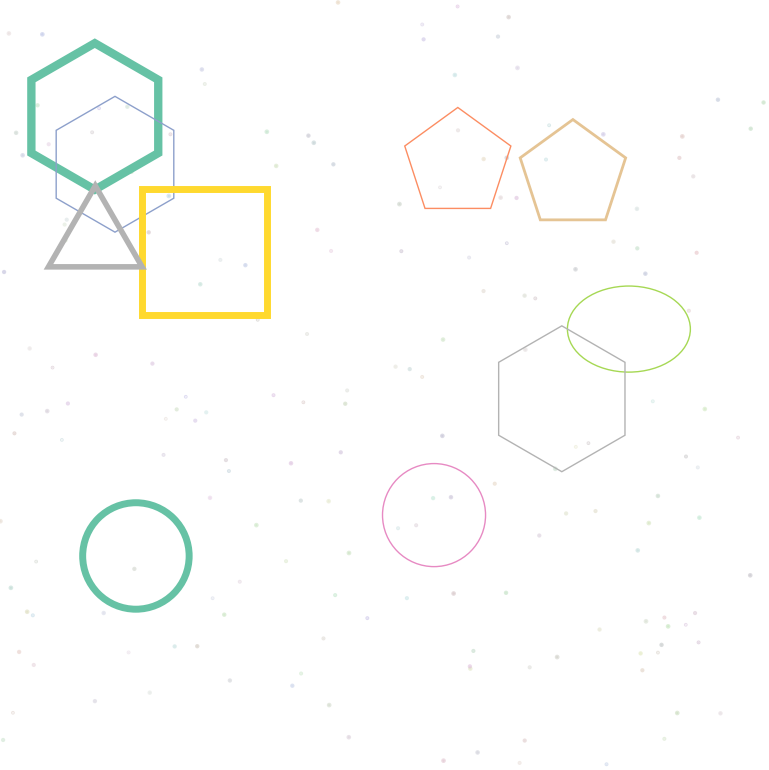[{"shape": "circle", "thickness": 2.5, "radius": 0.35, "center": [0.177, 0.278]}, {"shape": "hexagon", "thickness": 3, "radius": 0.48, "center": [0.123, 0.849]}, {"shape": "pentagon", "thickness": 0.5, "radius": 0.36, "center": [0.595, 0.788]}, {"shape": "hexagon", "thickness": 0.5, "radius": 0.44, "center": [0.149, 0.787]}, {"shape": "circle", "thickness": 0.5, "radius": 0.33, "center": [0.564, 0.331]}, {"shape": "oval", "thickness": 0.5, "radius": 0.4, "center": [0.817, 0.573]}, {"shape": "square", "thickness": 2.5, "radius": 0.41, "center": [0.266, 0.673]}, {"shape": "pentagon", "thickness": 1, "radius": 0.36, "center": [0.744, 0.773]}, {"shape": "triangle", "thickness": 2, "radius": 0.35, "center": [0.124, 0.689]}, {"shape": "hexagon", "thickness": 0.5, "radius": 0.47, "center": [0.73, 0.482]}]